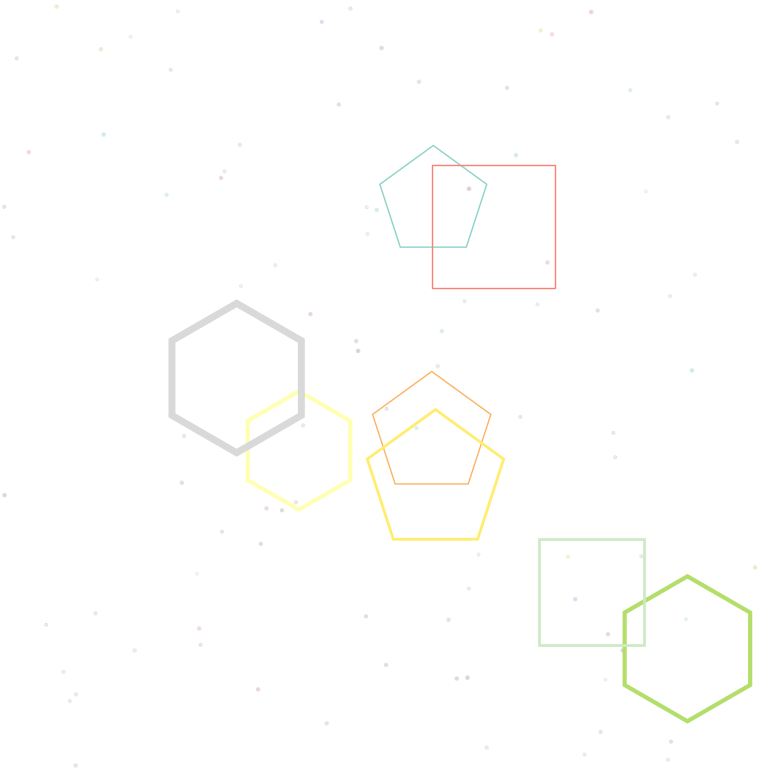[{"shape": "pentagon", "thickness": 0.5, "radius": 0.36, "center": [0.563, 0.738]}, {"shape": "hexagon", "thickness": 1.5, "radius": 0.38, "center": [0.388, 0.415]}, {"shape": "square", "thickness": 0.5, "radius": 0.4, "center": [0.641, 0.706]}, {"shape": "pentagon", "thickness": 0.5, "radius": 0.4, "center": [0.561, 0.437]}, {"shape": "hexagon", "thickness": 1.5, "radius": 0.47, "center": [0.893, 0.157]}, {"shape": "hexagon", "thickness": 2.5, "radius": 0.49, "center": [0.307, 0.509]}, {"shape": "square", "thickness": 1, "radius": 0.34, "center": [0.769, 0.231]}, {"shape": "pentagon", "thickness": 1, "radius": 0.47, "center": [0.566, 0.375]}]